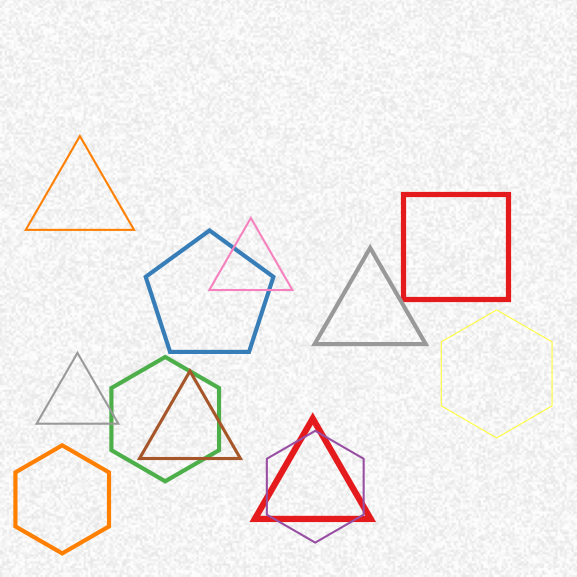[{"shape": "triangle", "thickness": 3, "radius": 0.58, "center": [0.542, 0.158]}, {"shape": "square", "thickness": 2.5, "radius": 0.45, "center": [0.788, 0.572]}, {"shape": "pentagon", "thickness": 2, "radius": 0.58, "center": [0.363, 0.484]}, {"shape": "hexagon", "thickness": 2, "radius": 0.54, "center": [0.286, 0.273]}, {"shape": "hexagon", "thickness": 1, "radius": 0.48, "center": [0.546, 0.156]}, {"shape": "hexagon", "thickness": 2, "radius": 0.47, "center": [0.108, 0.134]}, {"shape": "triangle", "thickness": 1, "radius": 0.54, "center": [0.138, 0.655]}, {"shape": "hexagon", "thickness": 0.5, "radius": 0.55, "center": [0.86, 0.352]}, {"shape": "triangle", "thickness": 1.5, "radius": 0.5, "center": [0.329, 0.256]}, {"shape": "triangle", "thickness": 1, "radius": 0.42, "center": [0.434, 0.539]}, {"shape": "triangle", "thickness": 2, "radius": 0.56, "center": [0.641, 0.459]}, {"shape": "triangle", "thickness": 1, "radius": 0.41, "center": [0.134, 0.306]}]